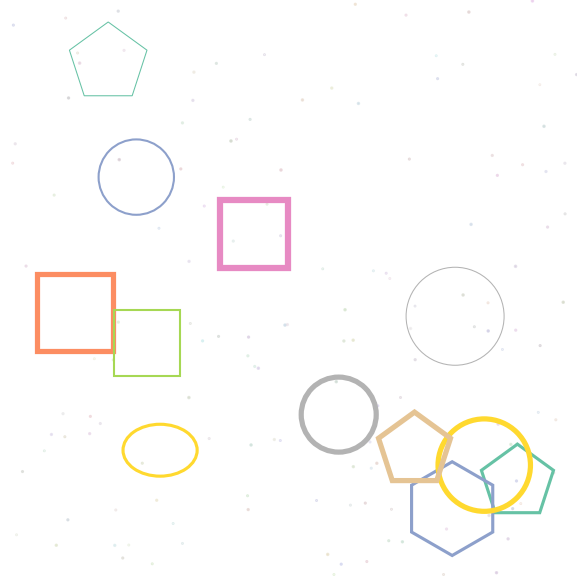[{"shape": "pentagon", "thickness": 0.5, "radius": 0.35, "center": [0.187, 0.89]}, {"shape": "pentagon", "thickness": 1.5, "radius": 0.33, "center": [0.896, 0.164]}, {"shape": "square", "thickness": 2.5, "radius": 0.33, "center": [0.13, 0.459]}, {"shape": "hexagon", "thickness": 1.5, "radius": 0.41, "center": [0.783, 0.118]}, {"shape": "circle", "thickness": 1, "radius": 0.33, "center": [0.236, 0.692]}, {"shape": "square", "thickness": 3, "radius": 0.3, "center": [0.44, 0.594]}, {"shape": "square", "thickness": 1, "radius": 0.29, "center": [0.255, 0.406]}, {"shape": "circle", "thickness": 2.5, "radius": 0.4, "center": [0.839, 0.194]}, {"shape": "oval", "thickness": 1.5, "radius": 0.32, "center": [0.277, 0.22]}, {"shape": "pentagon", "thickness": 2.5, "radius": 0.33, "center": [0.718, 0.22]}, {"shape": "circle", "thickness": 0.5, "radius": 0.42, "center": [0.788, 0.452]}, {"shape": "circle", "thickness": 2.5, "radius": 0.32, "center": [0.587, 0.281]}]